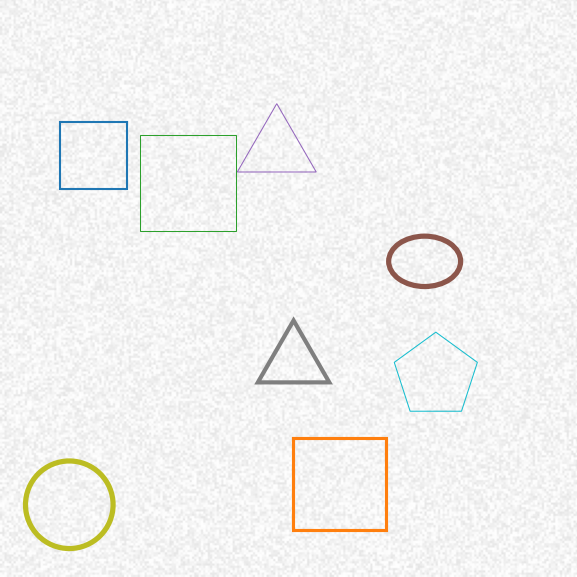[{"shape": "square", "thickness": 1, "radius": 0.29, "center": [0.162, 0.73]}, {"shape": "square", "thickness": 1.5, "radius": 0.4, "center": [0.587, 0.161]}, {"shape": "square", "thickness": 0.5, "radius": 0.41, "center": [0.325, 0.682]}, {"shape": "triangle", "thickness": 0.5, "radius": 0.39, "center": [0.479, 0.741]}, {"shape": "oval", "thickness": 2.5, "radius": 0.31, "center": [0.735, 0.547]}, {"shape": "triangle", "thickness": 2, "radius": 0.36, "center": [0.508, 0.373]}, {"shape": "circle", "thickness": 2.5, "radius": 0.38, "center": [0.12, 0.125]}, {"shape": "pentagon", "thickness": 0.5, "radius": 0.38, "center": [0.755, 0.348]}]